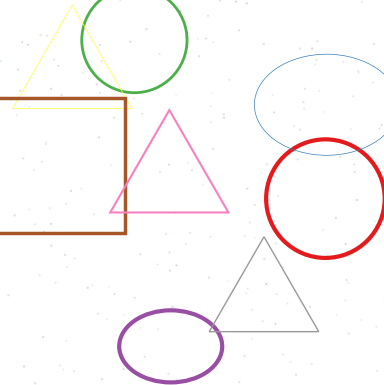[{"shape": "circle", "thickness": 3, "radius": 0.77, "center": [0.845, 0.484]}, {"shape": "oval", "thickness": 0.5, "radius": 0.94, "center": [0.848, 0.728]}, {"shape": "circle", "thickness": 2, "radius": 0.68, "center": [0.349, 0.896]}, {"shape": "oval", "thickness": 3, "radius": 0.67, "center": [0.443, 0.1]}, {"shape": "triangle", "thickness": 0.5, "radius": 0.89, "center": [0.188, 0.808]}, {"shape": "square", "thickness": 2.5, "radius": 0.88, "center": [0.149, 0.57]}, {"shape": "triangle", "thickness": 1.5, "radius": 0.89, "center": [0.44, 0.537]}, {"shape": "triangle", "thickness": 1, "radius": 0.82, "center": [0.686, 0.221]}]